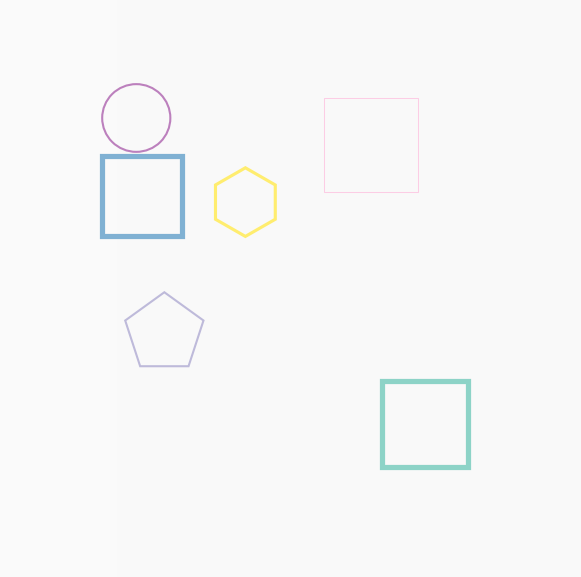[{"shape": "square", "thickness": 2.5, "radius": 0.37, "center": [0.731, 0.265]}, {"shape": "pentagon", "thickness": 1, "radius": 0.35, "center": [0.283, 0.422]}, {"shape": "square", "thickness": 2.5, "radius": 0.34, "center": [0.245, 0.66]}, {"shape": "square", "thickness": 0.5, "radius": 0.41, "center": [0.638, 0.748]}, {"shape": "circle", "thickness": 1, "radius": 0.29, "center": [0.234, 0.795]}, {"shape": "hexagon", "thickness": 1.5, "radius": 0.3, "center": [0.422, 0.649]}]